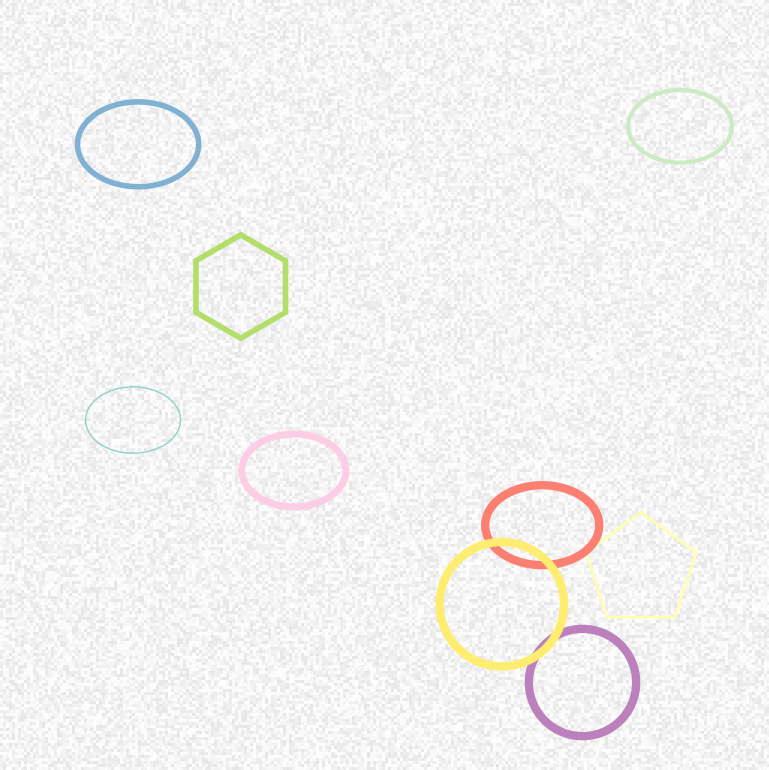[{"shape": "oval", "thickness": 0.5, "radius": 0.31, "center": [0.173, 0.454]}, {"shape": "pentagon", "thickness": 1, "radius": 0.38, "center": [0.833, 0.259]}, {"shape": "oval", "thickness": 3, "radius": 0.37, "center": [0.704, 0.318]}, {"shape": "oval", "thickness": 2, "radius": 0.39, "center": [0.179, 0.813]}, {"shape": "hexagon", "thickness": 2, "radius": 0.34, "center": [0.313, 0.628]}, {"shape": "oval", "thickness": 2.5, "radius": 0.34, "center": [0.382, 0.389]}, {"shape": "circle", "thickness": 3, "radius": 0.35, "center": [0.757, 0.114]}, {"shape": "oval", "thickness": 1.5, "radius": 0.34, "center": [0.883, 0.836]}, {"shape": "circle", "thickness": 3, "radius": 0.4, "center": [0.652, 0.215]}]